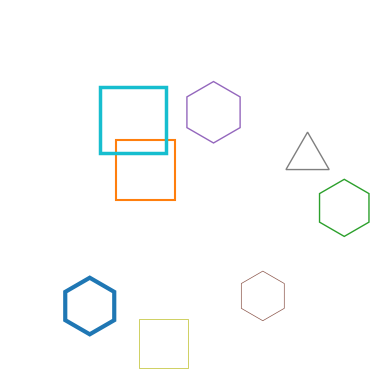[{"shape": "hexagon", "thickness": 3, "radius": 0.37, "center": [0.233, 0.205]}, {"shape": "square", "thickness": 1.5, "radius": 0.39, "center": [0.378, 0.559]}, {"shape": "hexagon", "thickness": 1, "radius": 0.37, "center": [0.894, 0.46]}, {"shape": "hexagon", "thickness": 1, "radius": 0.4, "center": [0.555, 0.708]}, {"shape": "hexagon", "thickness": 0.5, "radius": 0.32, "center": [0.683, 0.231]}, {"shape": "triangle", "thickness": 1, "radius": 0.32, "center": [0.799, 0.592]}, {"shape": "square", "thickness": 0.5, "radius": 0.32, "center": [0.425, 0.107]}, {"shape": "square", "thickness": 2.5, "radius": 0.43, "center": [0.345, 0.688]}]